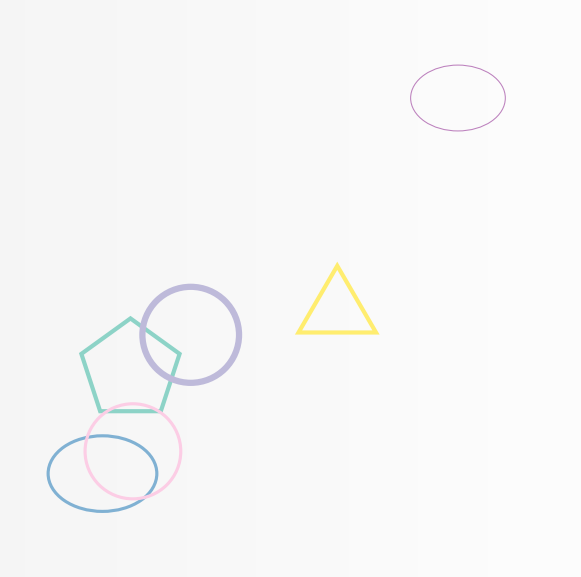[{"shape": "pentagon", "thickness": 2, "radius": 0.44, "center": [0.224, 0.359]}, {"shape": "circle", "thickness": 3, "radius": 0.42, "center": [0.328, 0.419]}, {"shape": "oval", "thickness": 1.5, "radius": 0.47, "center": [0.176, 0.179]}, {"shape": "circle", "thickness": 1.5, "radius": 0.41, "center": [0.229, 0.218]}, {"shape": "oval", "thickness": 0.5, "radius": 0.41, "center": [0.788, 0.829]}, {"shape": "triangle", "thickness": 2, "radius": 0.38, "center": [0.58, 0.462]}]